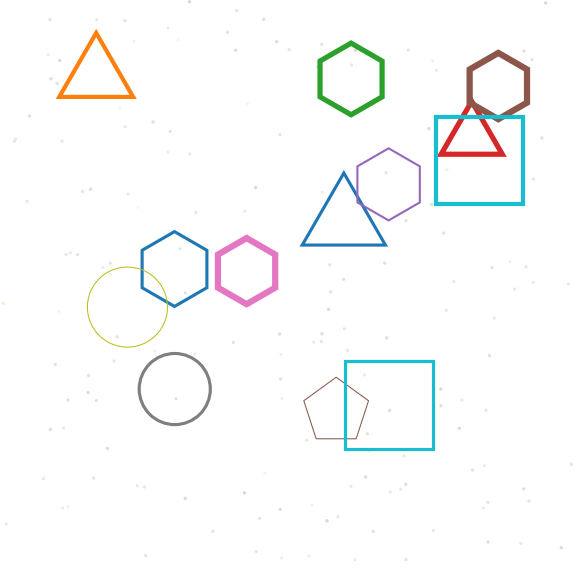[{"shape": "hexagon", "thickness": 1.5, "radius": 0.32, "center": [0.302, 0.533]}, {"shape": "triangle", "thickness": 1.5, "radius": 0.42, "center": [0.595, 0.616]}, {"shape": "triangle", "thickness": 2, "radius": 0.37, "center": [0.167, 0.868]}, {"shape": "hexagon", "thickness": 2.5, "radius": 0.31, "center": [0.608, 0.862]}, {"shape": "triangle", "thickness": 2.5, "radius": 0.31, "center": [0.817, 0.763]}, {"shape": "hexagon", "thickness": 1, "radius": 0.31, "center": [0.673, 0.68]}, {"shape": "pentagon", "thickness": 0.5, "radius": 0.29, "center": [0.582, 0.287]}, {"shape": "hexagon", "thickness": 3, "radius": 0.29, "center": [0.863, 0.85]}, {"shape": "hexagon", "thickness": 3, "radius": 0.29, "center": [0.427, 0.53]}, {"shape": "circle", "thickness": 1.5, "radius": 0.31, "center": [0.303, 0.325]}, {"shape": "circle", "thickness": 0.5, "radius": 0.35, "center": [0.221, 0.467]}, {"shape": "square", "thickness": 1.5, "radius": 0.38, "center": [0.674, 0.298]}, {"shape": "square", "thickness": 2, "radius": 0.38, "center": [0.83, 0.721]}]